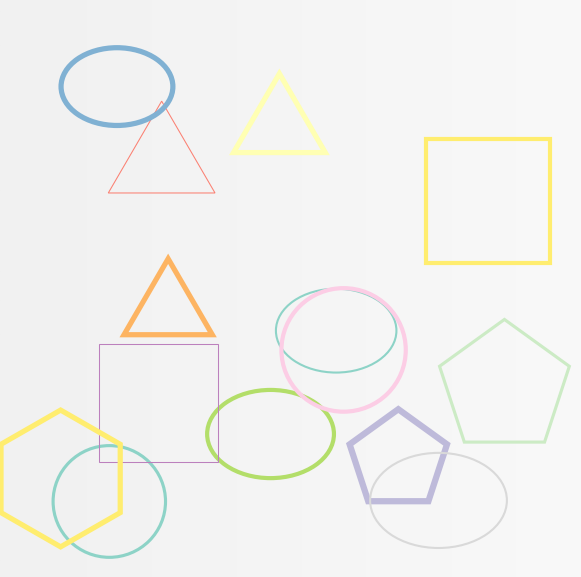[{"shape": "oval", "thickness": 1, "radius": 0.52, "center": [0.578, 0.427]}, {"shape": "circle", "thickness": 1.5, "radius": 0.48, "center": [0.188, 0.131]}, {"shape": "triangle", "thickness": 2.5, "radius": 0.46, "center": [0.481, 0.781]}, {"shape": "pentagon", "thickness": 3, "radius": 0.44, "center": [0.685, 0.202]}, {"shape": "triangle", "thickness": 0.5, "radius": 0.53, "center": [0.278, 0.718]}, {"shape": "oval", "thickness": 2.5, "radius": 0.48, "center": [0.201, 0.849]}, {"shape": "triangle", "thickness": 2.5, "radius": 0.44, "center": [0.289, 0.463]}, {"shape": "oval", "thickness": 2, "radius": 0.55, "center": [0.465, 0.248]}, {"shape": "circle", "thickness": 2, "radius": 0.53, "center": [0.591, 0.393]}, {"shape": "oval", "thickness": 1, "radius": 0.59, "center": [0.754, 0.133]}, {"shape": "square", "thickness": 0.5, "radius": 0.51, "center": [0.272, 0.301]}, {"shape": "pentagon", "thickness": 1.5, "radius": 0.59, "center": [0.868, 0.329]}, {"shape": "square", "thickness": 2, "radius": 0.54, "center": [0.839, 0.652]}, {"shape": "hexagon", "thickness": 2.5, "radius": 0.59, "center": [0.104, 0.171]}]